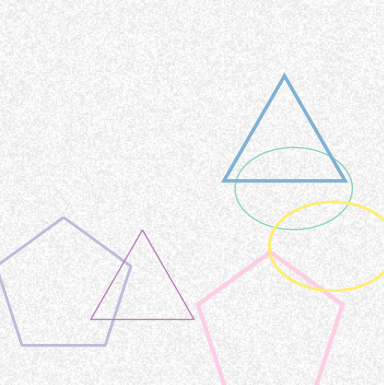[{"shape": "oval", "thickness": 1, "radius": 0.76, "center": [0.763, 0.51]}, {"shape": "pentagon", "thickness": 2, "radius": 0.92, "center": [0.165, 0.252]}, {"shape": "triangle", "thickness": 2.5, "radius": 0.91, "center": [0.739, 0.621]}, {"shape": "pentagon", "thickness": 3, "radius": 0.99, "center": [0.702, 0.148]}, {"shape": "triangle", "thickness": 1, "radius": 0.78, "center": [0.37, 0.248]}, {"shape": "oval", "thickness": 2, "radius": 0.82, "center": [0.864, 0.36]}]